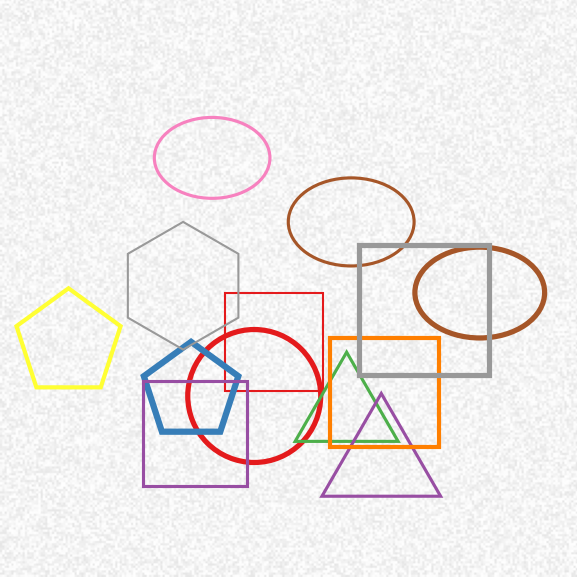[{"shape": "circle", "thickness": 2.5, "radius": 0.58, "center": [0.44, 0.313]}, {"shape": "square", "thickness": 1, "radius": 0.42, "center": [0.475, 0.407]}, {"shape": "pentagon", "thickness": 3, "radius": 0.43, "center": [0.331, 0.321]}, {"shape": "triangle", "thickness": 1.5, "radius": 0.51, "center": [0.6, 0.286]}, {"shape": "square", "thickness": 1.5, "radius": 0.45, "center": [0.338, 0.248]}, {"shape": "triangle", "thickness": 1.5, "radius": 0.59, "center": [0.66, 0.199]}, {"shape": "square", "thickness": 2, "radius": 0.47, "center": [0.666, 0.32]}, {"shape": "pentagon", "thickness": 2, "radius": 0.47, "center": [0.119, 0.405]}, {"shape": "oval", "thickness": 2.5, "radius": 0.56, "center": [0.831, 0.493]}, {"shape": "oval", "thickness": 1.5, "radius": 0.54, "center": [0.608, 0.615]}, {"shape": "oval", "thickness": 1.5, "radius": 0.5, "center": [0.367, 0.726]}, {"shape": "square", "thickness": 2.5, "radius": 0.56, "center": [0.734, 0.463]}, {"shape": "hexagon", "thickness": 1, "radius": 0.55, "center": [0.317, 0.504]}]